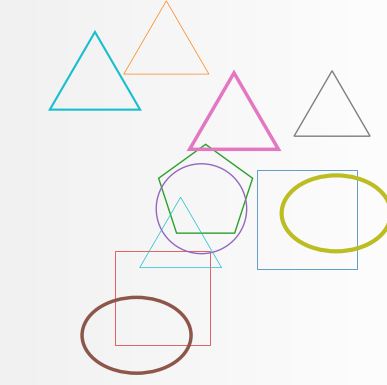[{"shape": "square", "thickness": 0.5, "radius": 0.64, "center": [0.792, 0.43]}, {"shape": "triangle", "thickness": 0.5, "radius": 0.63, "center": [0.429, 0.871]}, {"shape": "pentagon", "thickness": 1, "radius": 0.64, "center": [0.531, 0.498]}, {"shape": "square", "thickness": 0.5, "radius": 0.61, "center": [0.419, 0.226]}, {"shape": "circle", "thickness": 1, "radius": 0.58, "center": [0.52, 0.458]}, {"shape": "oval", "thickness": 2.5, "radius": 0.7, "center": [0.352, 0.129]}, {"shape": "triangle", "thickness": 2.5, "radius": 0.66, "center": [0.604, 0.678]}, {"shape": "triangle", "thickness": 1, "radius": 0.57, "center": [0.857, 0.703]}, {"shape": "oval", "thickness": 3, "radius": 0.7, "center": [0.868, 0.446]}, {"shape": "triangle", "thickness": 0.5, "radius": 0.61, "center": [0.466, 0.366]}, {"shape": "triangle", "thickness": 1.5, "radius": 0.67, "center": [0.245, 0.782]}]